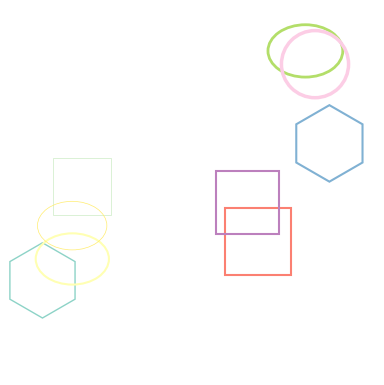[{"shape": "hexagon", "thickness": 1, "radius": 0.49, "center": [0.11, 0.272]}, {"shape": "oval", "thickness": 1.5, "radius": 0.48, "center": [0.188, 0.327]}, {"shape": "square", "thickness": 1.5, "radius": 0.43, "center": [0.67, 0.372]}, {"shape": "hexagon", "thickness": 1.5, "radius": 0.5, "center": [0.856, 0.628]}, {"shape": "oval", "thickness": 2, "radius": 0.49, "center": [0.793, 0.868]}, {"shape": "circle", "thickness": 2.5, "radius": 0.44, "center": [0.818, 0.833]}, {"shape": "square", "thickness": 1.5, "radius": 0.41, "center": [0.643, 0.474]}, {"shape": "square", "thickness": 0.5, "radius": 0.37, "center": [0.213, 0.516]}, {"shape": "oval", "thickness": 0.5, "radius": 0.45, "center": [0.187, 0.414]}]